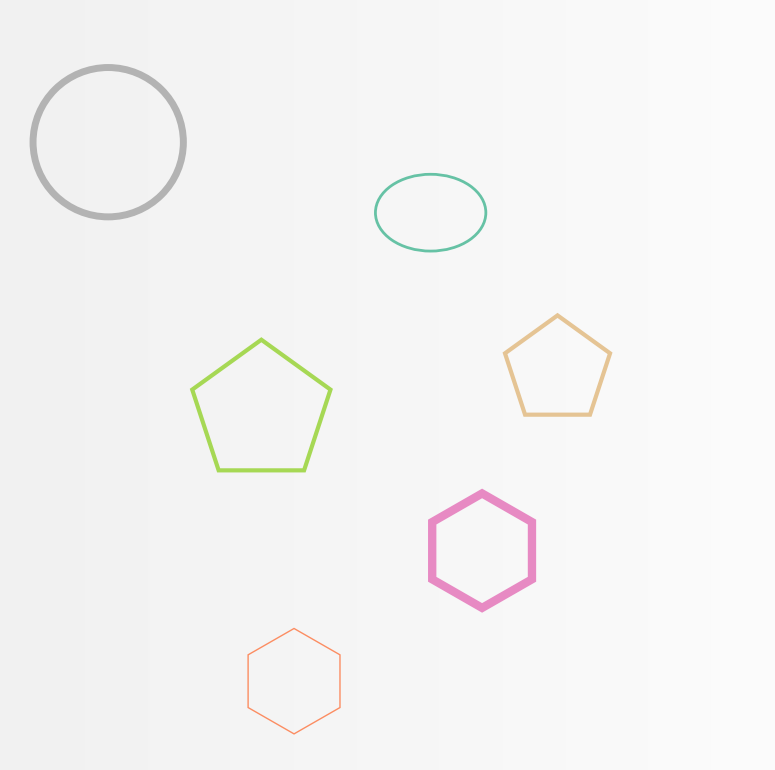[{"shape": "oval", "thickness": 1, "radius": 0.36, "center": [0.556, 0.724]}, {"shape": "hexagon", "thickness": 0.5, "radius": 0.34, "center": [0.379, 0.115]}, {"shape": "hexagon", "thickness": 3, "radius": 0.37, "center": [0.622, 0.285]}, {"shape": "pentagon", "thickness": 1.5, "radius": 0.47, "center": [0.337, 0.465]}, {"shape": "pentagon", "thickness": 1.5, "radius": 0.36, "center": [0.719, 0.519]}, {"shape": "circle", "thickness": 2.5, "radius": 0.48, "center": [0.14, 0.815]}]